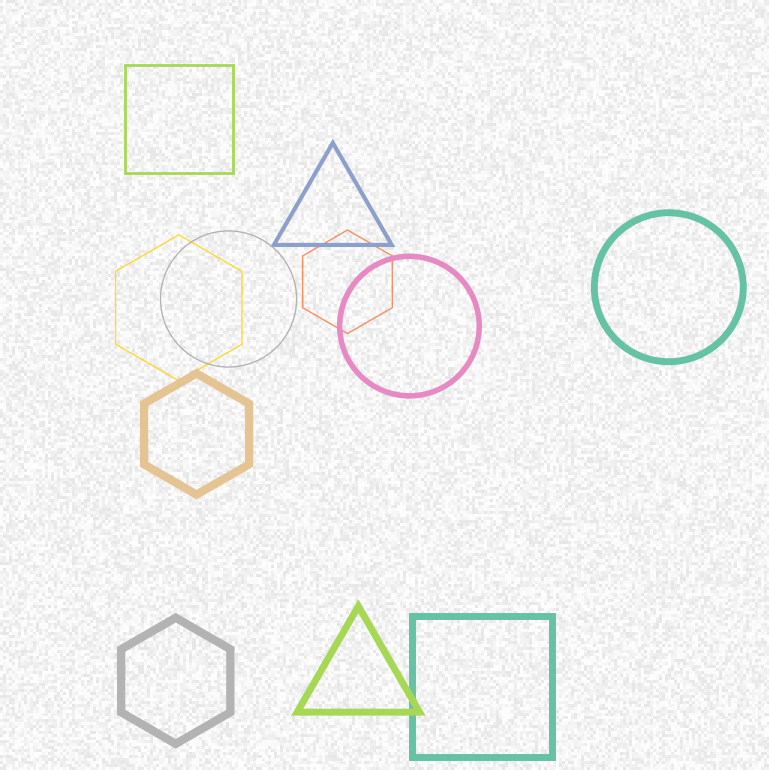[{"shape": "circle", "thickness": 2.5, "radius": 0.48, "center": [0.869, 0.627]}, {"shape": "square", "thickness": 2.5, "radius": 0.46, "center": [0.626, 0.108]}, {"shape": "hexagon", "thickness": 0.5, "radius": 0.34, "center": [0.451, 0.634]}, {"shape": "triangle", "thickness": 1.5, "radius": 0.44, "center": [0.432, 0.726]}, {"shape": "circle", "thickness": 2, "radius": 0.45, "center": [0.532, 0.577]}, {"shape": "triangle", "thickness": 2.5, "radius": 0.46, "center": [0.465, 0.121]}, {"shape": "square", "thickness": 1, "radius": 0.35, "center": [0.232, 0.845]}, {"shape": "hexagon", "thickness": 0.5, "radius": 0.47, "center": [0.232, 0.6]}, {"shape": "hexagon", "thickness": 3, "radius": 0.39, "center": [0.255, 0.436]}, {"shape": "hexagon", "thickness": 3, "radius": 0.41, "center": [0.228, 0.116]}, {"shape": "circle", "thickness": 0.5, "radius": 0.44, "center": [0.297, 0.612]}]